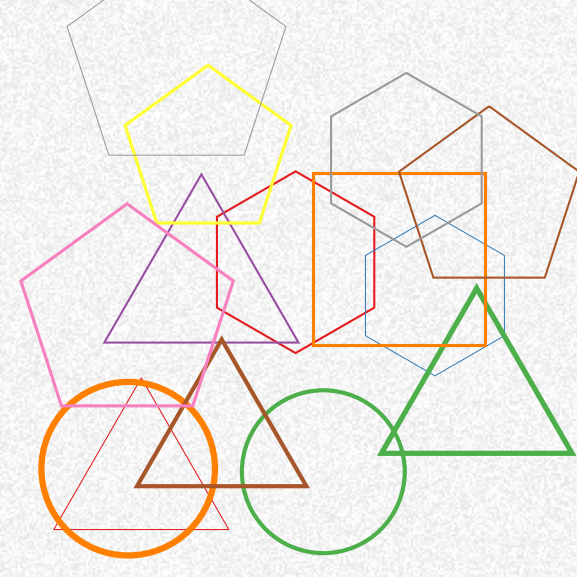[{"shape": "hexagon", "thickness": 1, "radius": 0.79, "center": [0.512, 0.545]}, {"shape": "triangle", "thickness": 0.5, "radius": 0.88, "center": [0.245, 0.17]}, {"shape": "hexagon", "thickness": 0.5, "radius": 0.69, "center": [0.753, 0.487]}, {"shape": "circle", "thickness": 2, "radius": 0.71, "center": [0.56, 0.182]}, {"shape": "triangle", "thickness": 2.5, "radius": 0.95, "center": [0.825, 0.309]}, {"shape": "triangle", "thickness": 1, "radius": 0.97, "center": [0.349, 0.503]}, {"shape": "circle", "thickness": 3, "radius": 0.75, "center": [0.222, 0.188]}, {"shape": "square", "thickness": 1.5, "radius": 0.74, "center": [0.691, 0.551]}, {"shape": "pentagon", "thickness": 1.5, "radius": 0.76, "center": [0.36, 0.735]}, {"shape": "pentagon", "thickness": 1, "radius": 0.82, "center": [0.847, 0.651]}, {"shape": "triangle", "thickness": 2, "radius": 0.85, "center": [0.384, 0.242]}, {"shape": "pentagon", "thickness": 1.5, "radius": 0.97, "center": [0.22, 0.453]}, {"shape": "pentagon", "thickness": 0.5, "radius": 1.0, "center": [0.306, 0.892]}, {"shape": "hexagon", "thickness": 1, "radius": 0.75, "center": [0.704, 0.722]}]